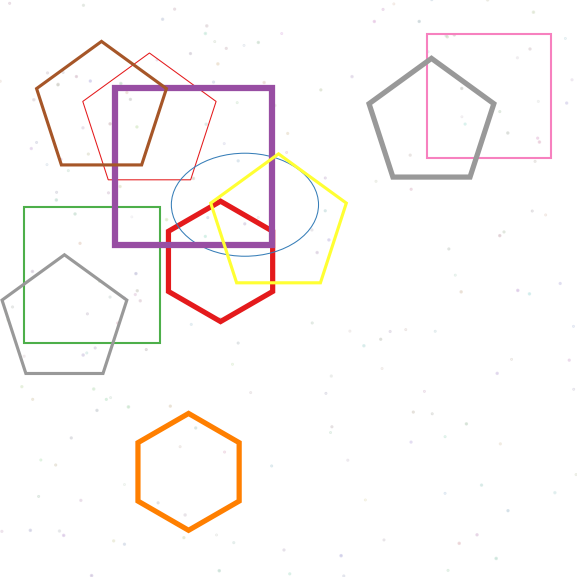[{"shape": "pentagon", "thickness": 0.5, "radius": 0.61, "center": [0.259, 0.786]}, {"shape": "hexagon", "thickness": 2.5, "radius": 0.52, "center": [0.382, 0.547]}, {"shape": "oval", "thickness": 0.5, "radius": 0.64, "center": [0.424, 0.645]}, {"shape": "square", "thickness": 1, "radius": 0.59, "center": [0.16, 0.524]}, {"shape": "square", "thickness": 3, "radius": 0.68, "center": [0.335, 0.711]}, {"shape": "hexagon", "thickness": 2.5, "radius": 0.51, "center": [0.327, 0.182]}, {"shape": "pentagon", "thickness": 1.5, "radius": 0.62, "center": [0.482, 0.609]}, {"shape": "pentagon", "thickness": 1.5, "radius": 0.59, "center": [0.176, 0.809]}, {"shape": "square", "thickness": 1, "radius": 0.54, "center": [0.846, 0.834]}, {"shape": "pentagon", "thickness": 2.5, "radius": 0.57, "center": [0.747, 0.784]}, {"shape": "pentagon", "thickness": 1.5, "radius": 0.57, "center": [0.112, 0.444]}]